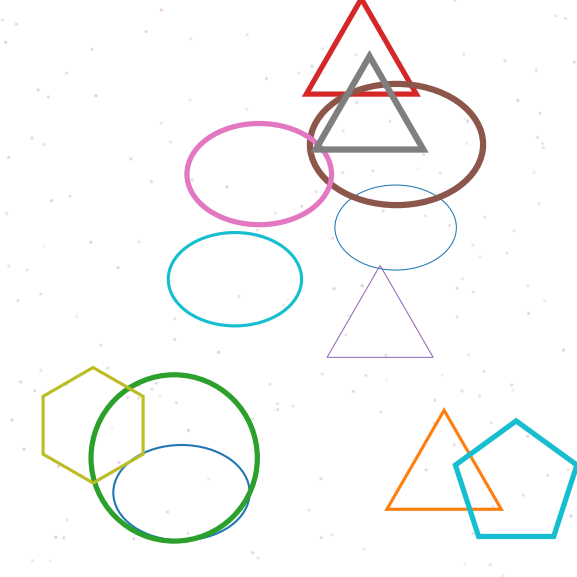[{"shape": "oval", "thickness": 1, "radius": 0.59, "center": [0.314, 0.146]}, {"shape": "oval", "thickness": 0.5, "radius": 0.53, "center": [0.685, 0.605]}, {"shape": "triangle", "thickness": 1.5, "radius": 0.57, "center": [0.769, 0.174]}, {"shape": "circle", "thickness": 2.5, "radius": 0.72, "center": [0.302, 0.206]}, {"shape": "triangle", "thickness": 2.5, "radius": 0.55, "center": [0.626, 0.891]}, {"shape": "triangle", "thickness": 0.5, "radius": 0.53, "center": [0.658, 0.433]}, {"shape": "oval", "thickness": 3, "radius": 0.75, "center": [0.687, 0.749]}, {"shape": "oval", "thickness": 2.5, "radius": 0.63, "center": [0.449, 0.698]}, {"shape": "triangle", "thickness": 3, "radius": 0.54, "center": [0.64, 0.794]}, {"shape": "hexagon", "thickness": 1.5, "radius": 0.5, "center": [0.161, 0.263]}, {"shape": "oval", "thickness": 1.5, "radius": 0.58, "center": [0.407, 0.516]}, {"shape": "pentagon", "thickness": 2.5, "radius": 0.55, "center": [0.894, 0.16]}]